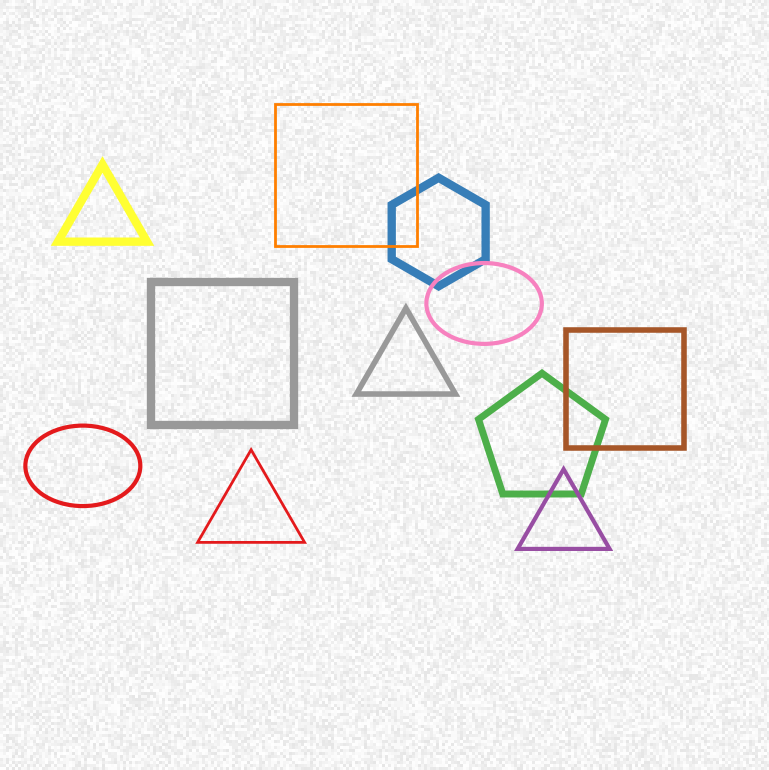[{"shape": "oval", "thickness": 1.5, "radius": 0.37, "center": [0.108, 0.395]}, {"shape": "triangle", "thickness": 1, "radius": 0.4, "center": [0.326, 0.336]}, {"shape": "hexagon", "thickness": 3, "radius": 0.35, "center": [0.57, 0.699]}, {"shape": "pentagon", "thickness": 2.5, "radius": 0.43, "center": [0.704, 0.429]}, {"shape": "triangle", "thickness": 1.5, "radius": 0.34, "center": [0.732, 0.322]}, {"shape": "square", "thickness": 1, "radius": 0.46, "center": [0.449, 0.773]}, {"shape": "triangle", "thickness": 3, "radius": 0.33, "center": [0.133, 0.72]}, {"shape": "square", "thickness": 2, "radius": 0.38, "center": [0.811, 0.495]}, {"shape": "oval", "thickness": 1.5, "radius": 0.38, "center": [0.629, 0.606]}, {"shape": "square", "thickness": 3, "radius": 0.46, "center": [0.289, 0.54]}, {"shape": "triangle", "thickness": 2, "radius": 0.37, "center": [0.527, 0.525]}]